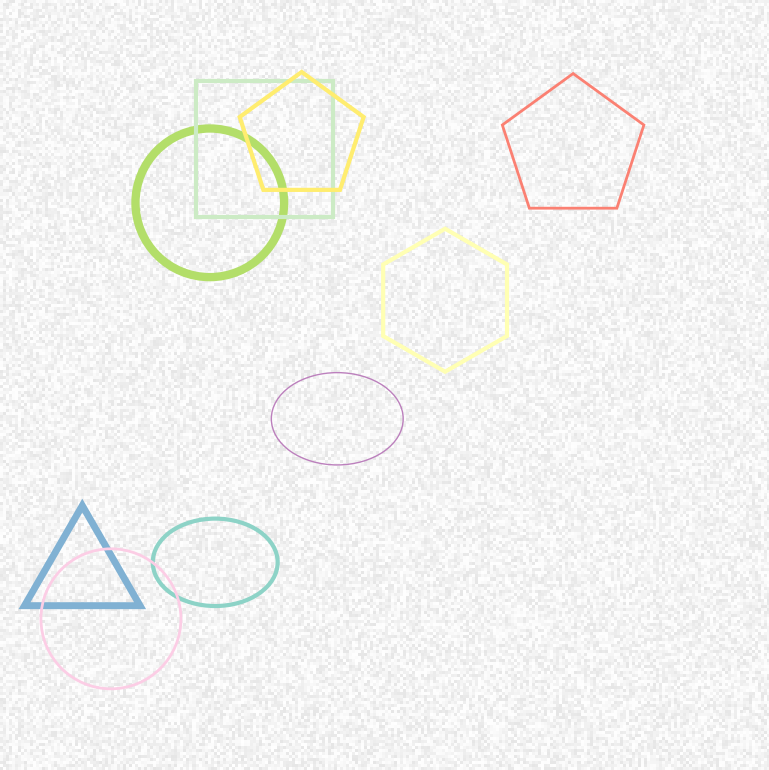[{"shape": "oval", "thickness": 1.5, "radius": 0.41, "center": [0.279, 0.27]}, {"shape": "hexagon", "thickness": 1.5, "radius": 0.46, "center": [0.578, 0.61]}, {"shape": "pentagon", "thickness": 1, "radius": 0.48, "center": [0.744, 0.808]}, {"shape": "triangle", "thickness": 2.5, "radius": 0.43, "center": [0.107, 0.257]}, {"shape": "circle", "thickness": 3, "radius": 0.48, "center": [0.272, 0.737]}, {"shape": "circle", "thickness": 1, "radius": 0.45, "center": [0.144, 0.196]}, {"shape": "oval", "thickness": 0.5, "radius": 0.43, "center": [0.438, 0.456]}, {"shape": "square", "thickness": 1.5, "radius": 0.44, "center": [0.343, 0.807]}, {"shape": "pentagon", "thickness": 1.5, "radius": 0.42, "center": [0.392, 0.822]}]